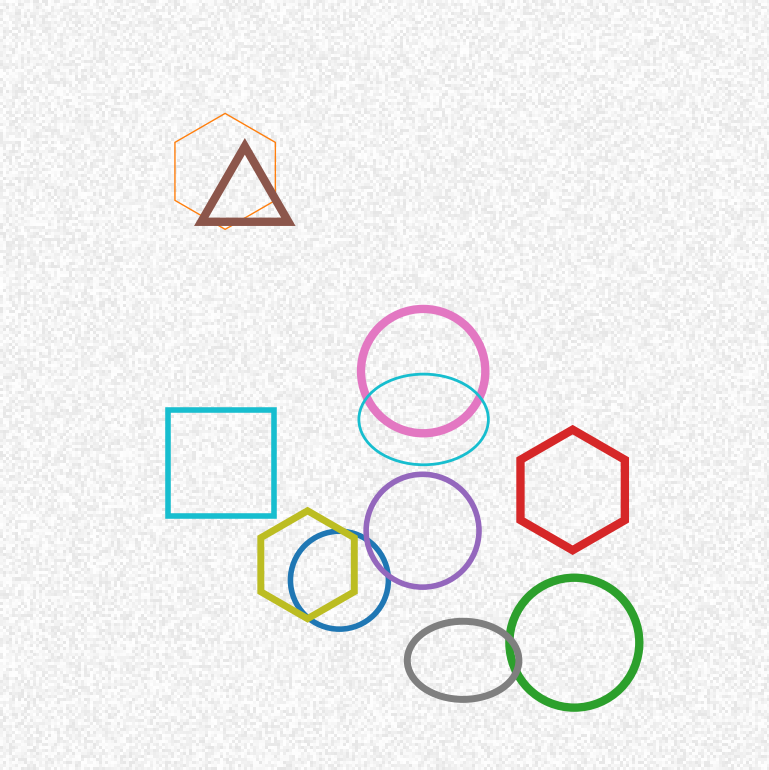[{"shape": "circle", "thickness": 2, "radius": 0.32, "center": [0.441, 0.247]}, {"shape": "hexagon", "thickness": 0.5, "radius": 0.38, "center": [0.292, 0.777]}, {"shape": "circle", "thickness": 3, "radius": 0.42, "center": [0.746, 0.165]}, {"shape": "hexagon", "thickness": 3, "radius": 0.39, "center": [0.744, 0.364]}, {"shape": "circle", "thickness": 2, "radius": 0.37, "center": [0.549, 0.311]}, {"shape": "triangle", "thickness": 3, "radius": 0.33, "center": [0.318, 0.745]}, {"shape": "circle", "thickness": 3, "radius": 0.4, "center": [0.55, 0.518]}, {"shape": "oval", "thickness": 2.5, "radius": 0.36, "center": [0.601, 0.142]}, {"shape": "hexagon", "thickness": 2.5, "radius": 0.35, "center": [0.399, 0.267]}, {"shape": "square", "thickness": 2, "radius": 0.34, "center": [0.287, 0.399]}, {"shape": "oval", "thickness": 1, "radius": 0.42, "center": [0.55, 0.455]}]